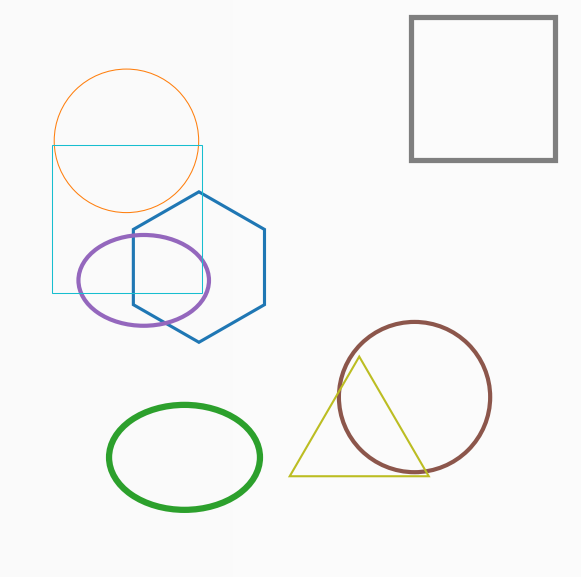[{"shape": "hexagon", "thickness": 1.5, "radius": 0.65, "center": [0.342, 0.537]}, {"shape": "circle", "thickness": 0.5, "radius": 0.62, "center": [0.218, 0.755]}, {"shape": "oval", "thickness": 3, "radius": 0.65, "center": [0.317, 0.207]}, {"shape": "oval", "thickness": 2, "radius": 0.56, "center": [0.247, 0.514]}, {"shape": "circle", "thickness": 2, "radius": 0.65, "center": [0.713, 0.312]}, {"shape": "square", "thickness": 2.5, "radius": 0.62, "center": [0.83, 0.847]}, {"shape": "triangle", "thickness": 1, "radius": 0.69, "center": [0.618, 0.244]}, {"shape": "square", "thickness": 0.5, "radius": 0.64, "center": [0.219, 0.619]}]